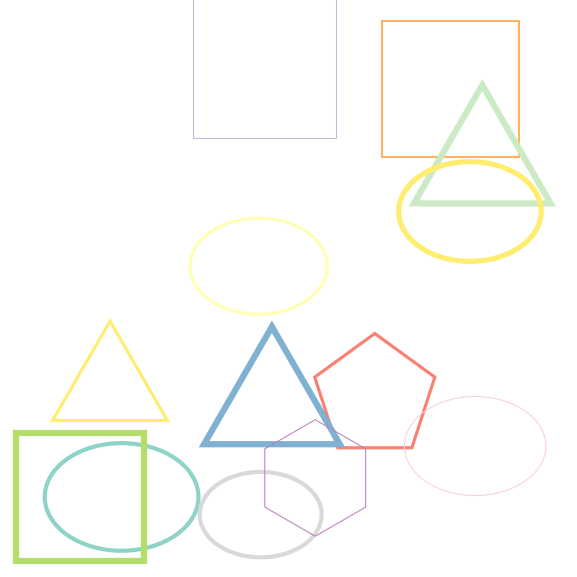[{"shape": "oval", "thickness": 2, "radius": 0.67, "center": [0.211, 0.139]}, {"shape": "oval", "thickness": 1.5, "radius": 0.59, "center": [0.448, 0.538]}, {"shape": "square", "thickness": 0.5, "radius": 0.62, "center": [0.458, 0.883]}, {"shape": "pentagon", "thickness": 1.5, "radius": 0.55, "center": [0.649, 0.312]}, {"shape": "triangle", "thickness": 3, "radius": 0.68, "center": [0.471, 0.298]}, {"shape": "square", "thickness": 1, "radius": 0.59, "center": [0.78, 0.845]}, {"shape": "square", "thickness": 3, "radius": 0.56, "center": [0.139, 0.138]}, {"shape": "oval", "thickness": 0.5, "radius": 0.61, "center": [0.823, 0.227]}, {"shape": "oval", "thickness": 2, "radius": 0.53, "center": [0.451, 0.108]}, {"shape": "hexagon", "thickness": 0.5, "radius": 0.5, "center": [0.546, 0.171]}, {"shape": "triangle", "thickness": 3, "radius": 0.68, "center": [0.835, 0.715]}, {"shape": "triangle", "thickness": 1.5, "radius": 0.57, "center": [0.191, 0.328]}, {"shape": "oval", "thickness": 2.5, "radius": 0.62, "center": [0.814, 0.633]}]